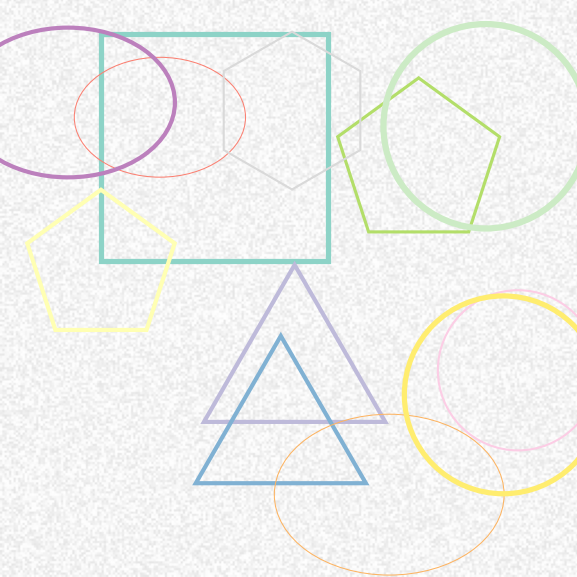[{"shape": "square", "thickness": 2.5, "radius": 0.98, "center": [0.372, 0.743]}, {"shape": "pentagon", "thickness": 2, "radius": 0.67, "center": [0.175, 0.536]}, {"shape": "triangle", "thickness": 2, "radius": 0.91, "center": [0.51, 0.359]}, {"shape": "oval", "thickness": 0.5, "radius": 0.74, "center": [0.277, 0.796]}, {"shape": "triangle", "thickness": 2, "radius": 0.85, "center": [0.486, 0.247]}, {"shape": "oval", "thickness": 0.5, "radius": 0.99, "center": [0.674, 0.143]}, {"shape": "pentagon", "thickness": 1.5, "radius": 0.74, "center": [0.725, 0.717]}, {"shape": "circle", "thickness": 1, "radius": 0.69, "center": [0.897, 0.358]}, {"shape": "hexagon", "thickness": 1, "radius": 0.68, "center": [0.506, 0.808]}, {"shape": "oval", "thickness": 2, "radius": 0.93, "center": [0.118, 0.822]}, {"shape": "circle", "thickness": 3, "radius": 0.88, "center": [0.841, 0.78]}, {"shape": "circle", "thickness": 2.5, "radius": 0.86, "center": [0.871, 0.315]}]